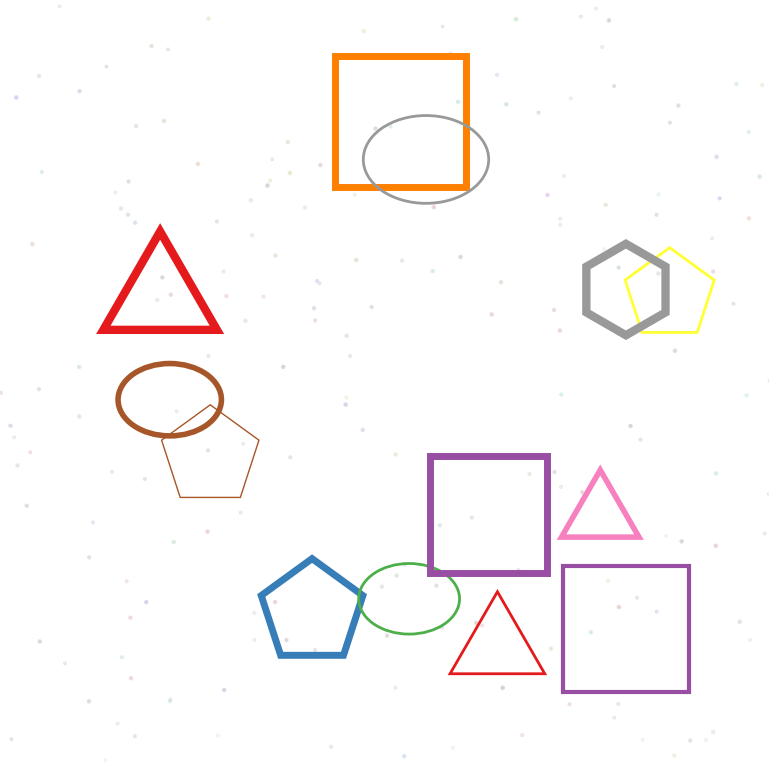[{"shape": "triangle", "thickness": 1, "radius": 0.36, "center": [0.646, 0.16]}, {"shape": "triangle", "thickness": 3, "radius": 0.43, "center": [0.208, 0.614]}, {"shape": "pentagon", "thickness": 2.5, "radius": 0.35, "center": [0.405, 0.205]}, {"shape": "oval", "thickness": 1, "radius": 0.33, "center": [0.531, 0.222]}, {"shape": "square", "thickness": 2.5, "radius": 0.38, "center": [0.634, 0.332]}, {"shape": "square", "thickness": 1.5, "radius": 0.41, "center": [0.812, 0.184]}, {"shape": "square", "thickness": 2.5, "radius": 0.43, "center": [0.52, 0.842]}, {"shape": "pentagon", "thickness": 1, "radius": 0.3, "center": [0.87, 0.618]}, {"shape": "oval", "thickness": 2, "radius": 0.34, "center": [0.22, 0.481]}, {"shape": "pentagon", "thickness": 0.5, "radius": 0.33, "center": [0.273, 0.408]}, {"shape": "triangle", "thickness": 2, "radius": 0.29, "center": [0.78, 0.331]}, {"shape": "hexagon", "thickness": 3, "radius": 0.3, "center": [0.813, 0.624]}, {"shape": "oval", "thickness": 1, "radius": 0.41, "center": [0.553, 0.793]}]